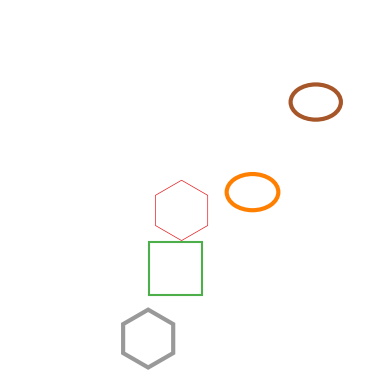[{"shape": "hexagon", "thickness": 0.5, "radius": 0.39, "center": [0.472, 0.454]}, {"shape": "square", "thickness": 1.5, "radius": 0.35, "center": [0.456, 0.302]}, {"shape": "oval", "thickness": 3, "radius": 0.34, "center": [0.656, 0.501]}, {"shape": "oval", "thickness": 3, "radius": 0.33, "center": [0.82, 0.735]}, {"shape": "hexagon", "thickness": 3, "radius": 0.38, "center": [0.385, 0.121]}]